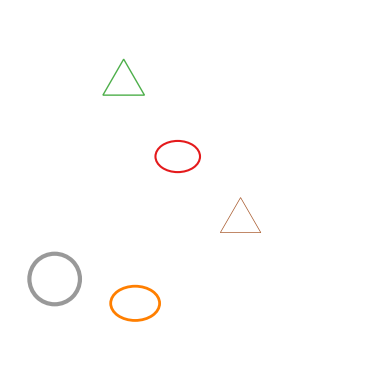[{"shape": "oval", "thickness": 1.5, "radius": 0.29, "center": [0.462, 0.593]}, {"shape": "triangle", "thickness": 1, "radius": 0.31, "center": [0.321, 0.784]}, {"shape": "oval", "thickness": 2, "radius": 0.32, "center": [0.351, 0.212]}, {"shape": "triangle", "thickness": 0.5, "radius": 0.3, "center": [0.625, 0.426]}, {"shape": "circle", "thickness": 3, "radius": 0.33, "center": [0.142, 0.275]}]